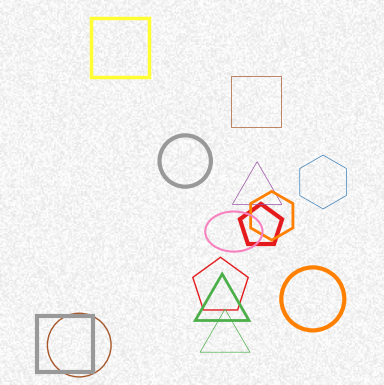[{"shape": "pentagon", "thickness": 3, "radius": 0.29, "center": [0.678, 0.413]}, {"shape": "pentagon", "thickness": 1, "radius": 0.38, "center": [0.573, 0.256]}, {"shape": "hexagon", "thickness": 0.5, "radius": 0.35, "center": [0.839, 0.527]}, {"shape": "triangle", "thickness": 2, "radius": 0.4, "center": [0.577, 0.208]}, {"shape": "triangle", "thickness": 0.5, "radius": 0.37, "center": [0.584, 0.123]}, {"shape": "triangle", "thickness": 0.5, "radius": 0.37, "center": [0.668, 0.506]}, {"shape": "hexagon", "thickness": 2, "radius": 0.32, "center": [0.706, 0.44]}, {"shape": "circle", "thickness": 3, "radius": 0.41, "center": [0.812, 0.224]}, {"shape": "square", "thickness": 2.5, "radius": 0.38, "center": [0.312, 0.876]}, {"shape": "square", "thickness": 0.5, "radius": 0.33, "center": [0.665, 0.736]}, {"shape": "circle", "thickness": 1, "radius": 0.41, "center": [0.206, 0.104]}, {"shape": "oval", "thickness": 1.5, "radius": 0.37, "center": [0.607, 0.399]}, {"shape": "square", "thickness": 3, "radius": 0.37, "center": [0.169, 0.106]}, {"shape": "circle", "thickness": 3, "radius": 0.33, "center": [0.481, 0.582]}]